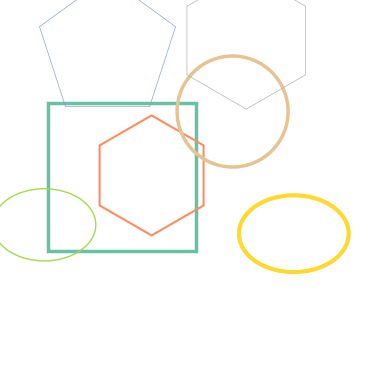[{"shape": "square", "thickness": 2.5, "radius": 0.96, "center": [0.318, 0.541]}, {"shape": "hexagon", "thickness": 1.5, "radius": 0.78, "center": [0.394, 0.544]}, {"shape": "pentagon", "thickness": 0.5, "radius": 0.93, "center": [0.279, 0.873]}, {"shape": "oval", "thickness": 1, "radius": 0.67, "center": [0.115, 0.416]}, {"shape": "oval", "thickness": 3, "radius": 0.71, "center": [0.763, 0.393]}, {"shape": "circle", "thickness": 2.5, "radius": 0.72, "center": [0.604, 0.71]}, {"shape": "hexagon", "thickness": 0.5, "radius": 0.89, "center": [0.64, 0.895]}]